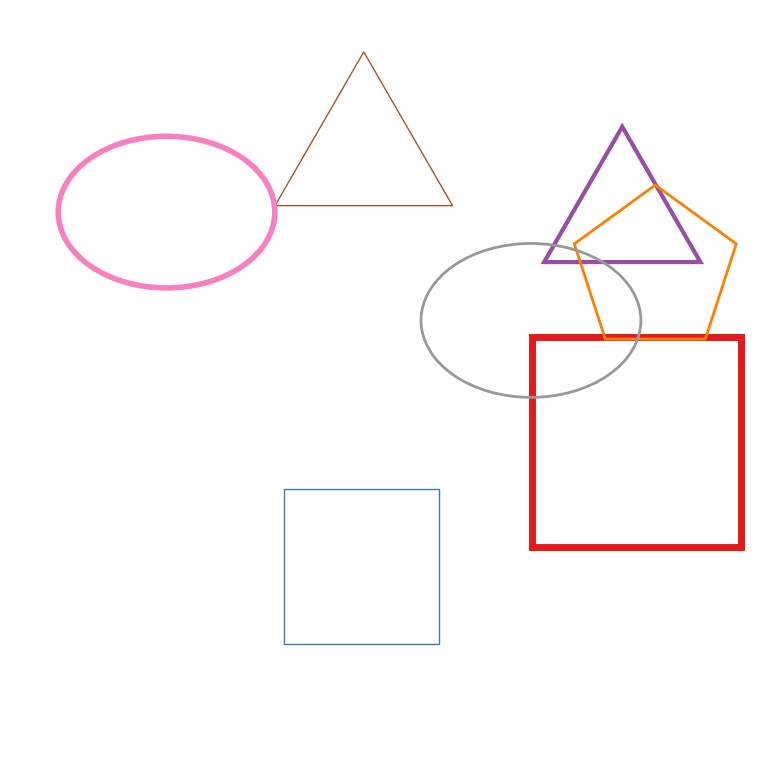[{"shape": "square", "thickness": 2.5, "radius": 0.68, "center": [0.826, 0.426]}, {"shape": "square", "thickness": 0.5, "radius": 0.5, "center": [0.469, 0.265]}, {"shape": "triangle", "thickness": 1.5, "radius": 0.59, "center": [0.808, 0.718]}, {"shape": "pentagon", "thickness": 1, "radius": 0.55, "center": [0.851, 0.649]}, {"shape": "triangle", "thickness": 0.5, "radius": 0.67, "center": [0.472, 0.799]}, {"shape": "oval", "thickness": 2, "radius": 0.7, "center": [0.216, 0.725]}, {"shape": "oval", "thickness": 1, "radius": 0.71, "center": [0.69, 0.584]}]